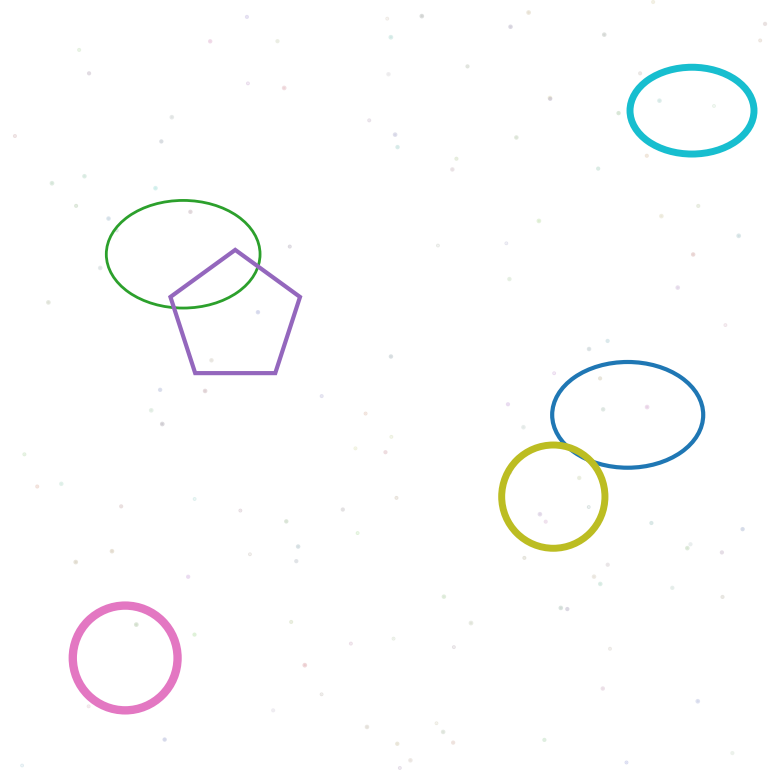[{"shape": "oval", "thickness": 1.5, "radius": 0.49, "center": [0.815, 0.461]}, {"shape": "oval", "thickness": 1, "radius": 0.5, "center": [0.238, 0.67]}, {"shape": "pentagon", "thickness": 1.5, "radius": 0.44, "center": [0.305, 0.587]}, {"shape": "circle", "thickness": 3, "radius": 0.34, "center": [0.163, 0.145]}, {"shape": "circle", "thickness": 2.5, "radius": 0.34, "center": [0.719, 0.355]}, {"shape": "oval", "thickness": 2.5, "radius": 0.4, "center": [0.899, 0.856]}]